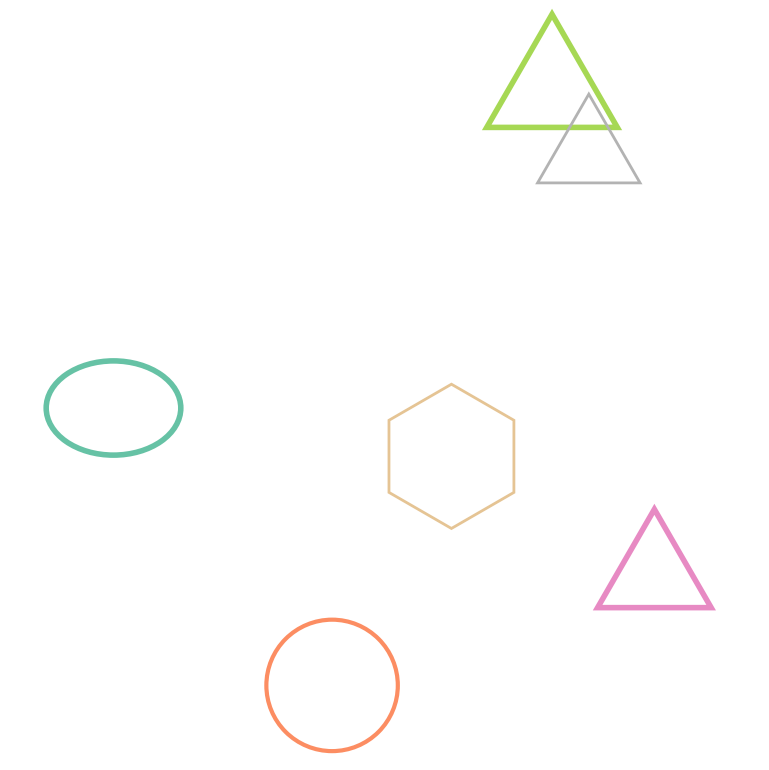[{"shape": "oval", "thickness": 2, "radius": 0.44, "center": [0.147, 0.47]}, {"shape": "circle", "thickness": 1.5, "radius": 0.43, "center": [0.431, 0.11]}, {"shape": "triangle", "thickness": 2, "radius": 0.43, "center": [0.85, 0.253]}, {"shape": "triangle", "thickness": 2, "radius": 0.49, "center": [0.717, 0.884]}, {"shape": "hexagon", "thickness": 1, "radius": 0.47, "center": [0.586, 0.407]}, {"shape": "triangle", "thickness": 1, "radius": 0.38, "center": [0.765, 0.801]}]